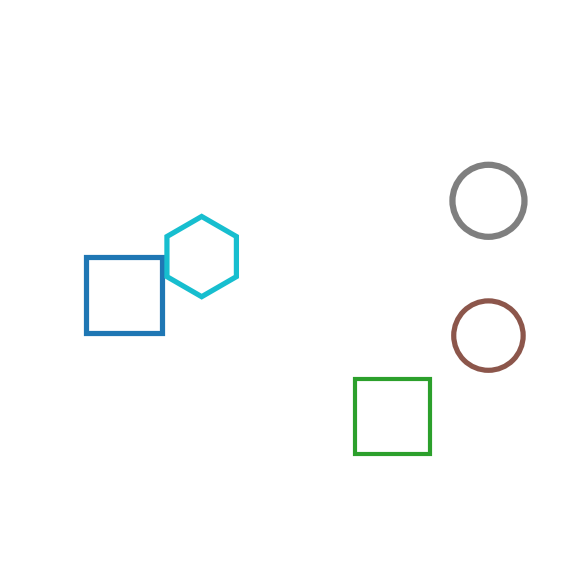[{"shape": "square", "thickness": 2.5, "radius": 0.33, "center": [0.215, 0.488]}, {"shape": "square", "thickness": 2, "radius": 0.32, "center": [0.679, 0.278]}, {"shape": "circle", "thickness": 2.5, "radius": 0.3, "center": [0.846, 0.418]}, {"shape": "circle", "thickness": 3, "radius": 0.31, "center": [0.846, 0.651]}, {"shape": "hexagon", "thickness": 2.5, "radius": 0.35, "center": [0.349, 0.555]}]